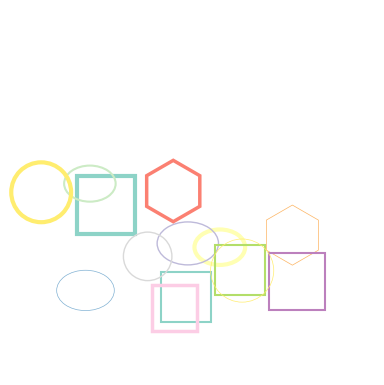[{"shape": "square", "thickness": 3, "radius": 0.38, "center": [0.275, 0.467]}, {"shape": "square", "thickness": 1.5, "radius": 0.32, "center": [0.482, 0.229]}, {"shape": "oval", "thickness": 3, "radius": 0.33, "center": [0.571, 0.358]}, {"shape": "oval", "thickness": 1, "radius": 0.4, "center": [0.488, 0.368]}, {"shape": "hexagon", "thickness": 2.5, "radius": 0.4, "center": [0.45, 0.504]}, {"shape": "oval", "thickness": 0.5, "radius": 0.37, "center": [0.222, 0.246]}, {"shape": "hexagon", "thickness": 0.5, "radius": 0.39, "center": [0.759, 0.389]}, {"shape": "square", "thickness": 1.5, "radius": 0.32, "center": [0.624, 0.299]}, {"shape": "square", "thickness": 2.5, "radius": 0.3, "center": [0.453, 0.199]}, {"shape": "circle", "thickness": 1, "radius": 0.31, "center": [0.384, 0.334]}, {"shape": "square", "thickness": 1.5, "radius": 0.37, "center": [0.772, 0.269]}, {"shape": "oval", "thickness": 1.5, "radius": 0.33, "center": [0.233, 0.523]}, {"shape": "circle", "thickness": 0.5, "radius": 0.41, "center": [0.629, 0.297]}, {"shape": "circle", "thickness": 3, "radius": 0.39, "center": [0.107, 0.501]}]